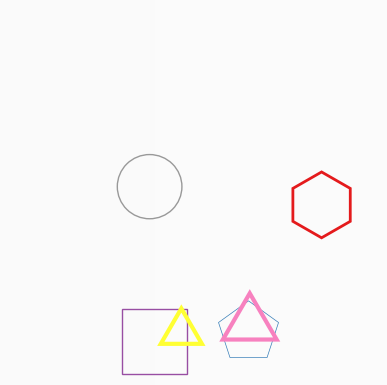[{"shape": "hexagon", "thickness": 2, "radius": 0.43, "center": [0.83, 0.468]}, {"shape": "pentagon", "thickness": 0.5, "radius": 0.41, "center": [0.641, 0.137]}, {"shape": "square", "thickness": 1, "radius": 0.42, "center": [0.399, 0.113]}, {"shape": "triangle", "thickness": 3, "radius": 0.31, "center": [0.468, 0.138]}, {"shape": "triangle", "thickness": 3, "radius": 0.4, "center": [0.645, 0.158]}, {"shape": "circle", "thickness": 1, "radius": 0.42, "center": [0.386, 0.515]}]